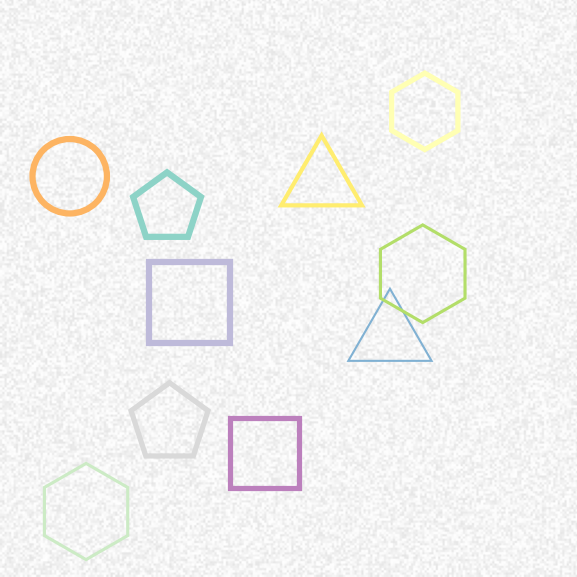[{"shape": "pentagon", "thickness": 3, "radius": 0.31, "center": [0.289, 0.639]}, {"shape": "hexagon", "thickness": 2.5, "radius": 0.33, "center": [0.736, 0.806]}, {"shape": "square", "thickness": 3, "radius": 0.35, "center": [0.329, 0.475]}, {"shape": "triangle", "thickness": 1, "radius": 0.42, "center": [0.675, 0.416]}, {"shape": "circle", "thickness": 3, "radius": 0.32, "center": [0.121, 0.694]}, {"shape": "hexagon", "thickness": 1.5, "radius": 0.42, "center": [0.732, 0.525]}, {"shape": "pentagon", "thickness": 2.5, "radius": 0.35, "center": [0.294, 0.266]}, {"shape": "square", "thickness": 2.5, "radius": 0.3, "center": [0.458, 0.215]}, {"shape": "hexagon", "thickness": 1.5, "radius": 0.42, "center": [0.149, 0.113]}, {"shape": "triangle", "thickness": 2, "radius": 0.4, "center": [0.557, 0.684]}]